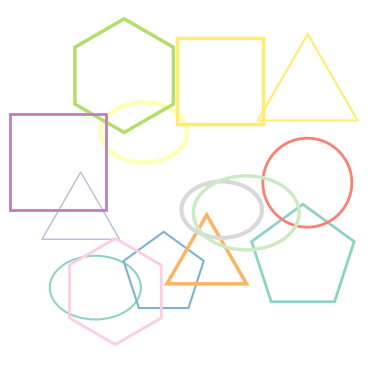[{"shape": "oval", "thickness": 1.5, "radius": 0.59, "center": [0.248, 0.253]}, {"shape": "pentagon", "thickness": 2, "radius": 0.7, "center": [0.787, 0.329]}, {"shape": "oval", "thickness": 3, "radius": 0.56, "center": [0.374, 0.656]}, {"shape": "triangle", "thickness": 1, "radius": 0.58, "center": [0.21, 0.437]}, {"shape": "circle", "thickness": 2, "radius": 0.58, "center": [0.798, 0.525]}, {"shape": "pentagon", "thickness": 1.5, "radius": 0.55, "center": [0.425, 0.288]}, {"shape": "triangle", "thickness": 2.5, "radius": 0.6, "center": [0.537, 0.322]}, {"shape": "hexagon", "thickness": 2.5, "radius": 0.74, "center": [0.323, 0.803]}, {"shape": "hexagon", "thickness": 2, "radius": 0.69, "center": [0.3, 0.243]}, {"shape": "oval", "thickness": 3, "radius": 0.52, "center": [0.576, 0.455]}, {"shape": "square", "thickness": 2, "radius": 0.62, "center": [0.15, 0.579]}, {"shape": "oval", "thickness": 2.5, "radius": 0.69, "center": [0.64, 0.447]}, {"shape": "triangle", "thickness": 1.5, "radius": 0.75, "center": [0.799, 0.762]}, {"shape": "square", "thickness": 2.5, "radius": 0.56, "center": [0.571, 0.79]}]